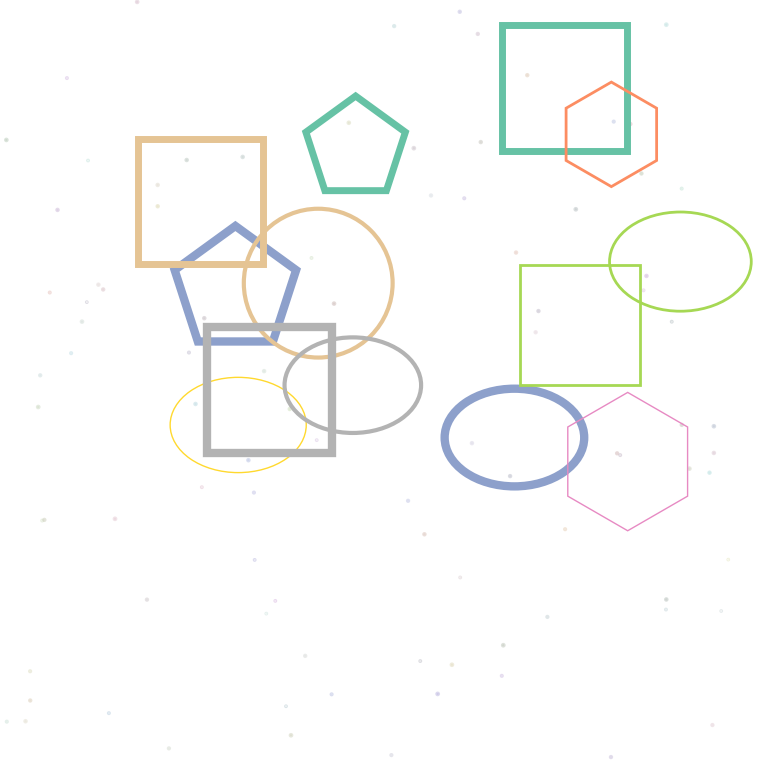[{"shape": "pentagon", "thickness": 2.5, "radius": 0.34, "center": [0.462, 0.807]}, {"shape": "square", "thickness": 2.5, "radius": 0.41, "center": [0.733, 0.886]}, {"shape": "hexagon", "thickness": 1, "radius": 0.34, "center": [0.794, 0.826]}, {"shape": "oval", "thickness": 3, "radius": 0.45, "center": [0.668, 0.432]}, {"shape": "pentagon", "thickness": 3, "radius": 0.41, "center": [0.306, 0.624]}, {"shape": "hexagon", "thickness": 0.5, "radius": 0.45, "center": [0.815, 0.401]}, {"shape": "oval", "thickness": 1, "radius": 0.46, "center": [0.884, 0.66]}, {"shape": "square", "thickness": 1, "radius": 0.39, "center": [0.753, 0.577]}, {"shape": "oval", "thickness": 0.5, "radius": 0.44, "center": [0.309, 0.448]}, {"shape": "circle", "thickness": 1.5, "radius": 0.48, "center": [0.413, 0.632]}, {"shape": "square", "thickness": 2.5, "radius": 0.41, "center": [0.26, 0.738]}, {"shape": "square", "thickness": 3, "radius": 0.41, "center": [0.35, 0.493]}, {"shape": "oval", "thickness": 1.5, "radius": 0.44, "center": [0.458, 0.5]}]